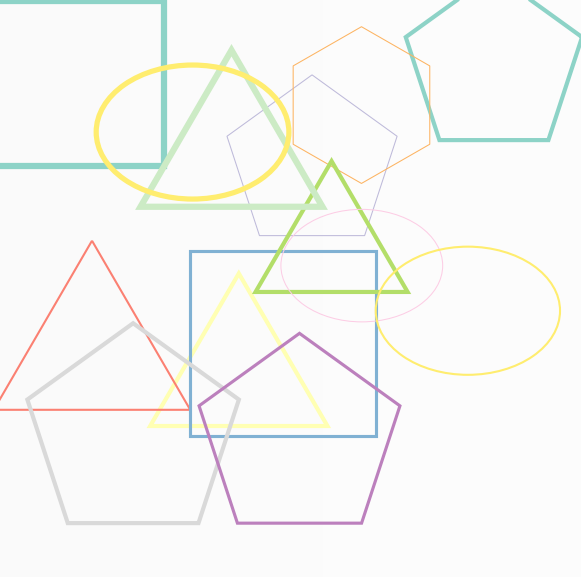[{"shape": "square", "thickness": 3, "radius": 0.71, "center": [0.14, 0.854]}, {"shape": "pentagon", "thickness": 2, "radius": 0.8, "center": [0.85, 0.886]}, {"shape": "triangle", "thickness": 2, "radius": 0.88, "center": [0.411, 0.35]}, {"shape": "pentagon", "thickness": 0.5, "radius": 0.77, "center": [0.537, 0.716]}, {"shape": "triangle", "thickness": 1, "radius": 0.98, "center": [0.158, 0.387]}, {"shape": "square", "thickness": 1.5, "radius": 0.8, "center": [0.487, 0.404]}, {"shape": "hexagon", "thickness": 0.5, "radius": 0.68, "center": [0.622, 0.817]}, {"shape": "triangle", "thickness": 2, "radius": 0.76, "center": [0.57, 0.569]}, {"shape": "oval", "thickness": 0.5, "radius": 0.7, "center": [0.622, 0.539]}, {"shape": "pentagon", "thickness": 2, "radius": 0.96, "center": [0.229, 0.248]}, {"shape": "pentagon", "thickness": 1.5, "radius": 0.91, "center": [0.515, 0.24]}, {"shape": "triangle", "thickness": 3, "radius": 0.9, "center": [0.398, 0.731]}, {"shape": "oval", "thickness": 2.5, "radius": 0.83, "center": [0.331, 0.77]}, {"shape": "oval", "thickness": 1, "radius": 0.79, "center": [0.805, 0.461]}]